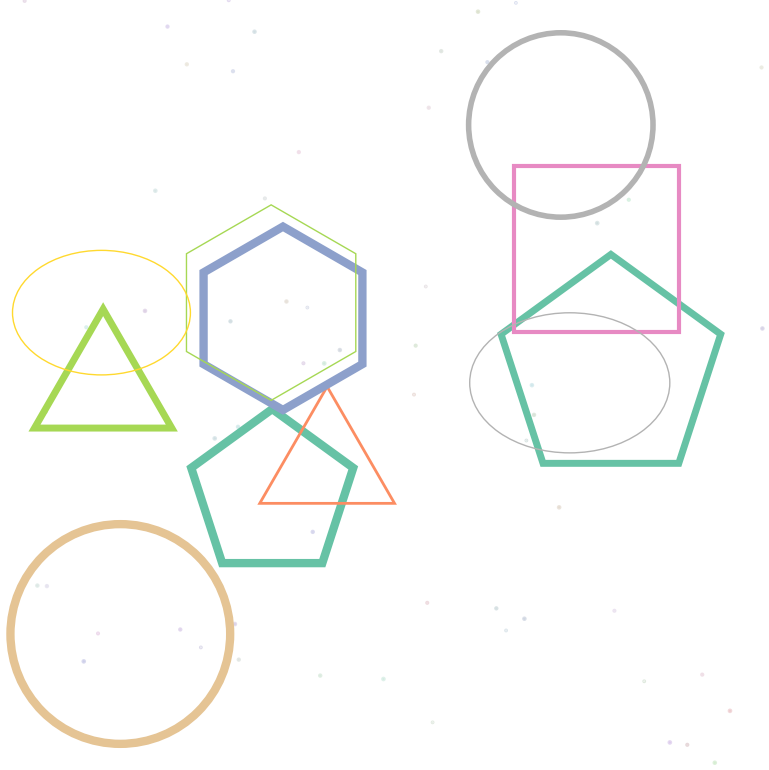[{"shape": "pentagon", "thickness": 3, "radius": 0.55, "center": [0.354, 0.358]}, {"shape": "pentagon", "thickness": 2.5, "radius": 0.75, "center": [0.793, 0.52]}, {"shape": "triangle", "thickness": 1, "radius": 0.51, "center": [0.425, 0.397]}, {"shape": "hexagon", "thickness": 3, "radius": 0.6, "center": [0.368, 0.587]}, {"shape": "square", "thickness": 1.5, "radius": 0.54, "center": [0.775, 0.677]}, {"shape": "triangle", "thickness": 2.5, "radius": 0.51, "center": [0.134, 0.496]}, {"shape": "hexagon", "thickness": 0.5, "radius": 0.63, "center": [0.352, 0.607]}, {"shape": "oval", "thickness": 0.5, "radius": 0.58, "center": [0.132, 0.594]}, {"shape": "circle", "thickness": 3, "radius": 0.71, "center": [0.156, 0.177]}, {"shape": "circle", "thickness": 2, "radius": 0.6, "center": [0.728, 0.838]}, {"shape": "oval", "thickness": 0.5, "radius": 0.65, "center": [0.74, 0.503]}]